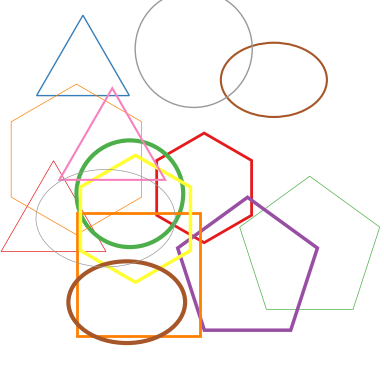[{"shape": "triangle", "thickness": 0.5, "radius": 0.79, "center": [0.139, 0.425]}, {"shape": "hexagon", "thickness": 2, "radius": 0.71, "center": [0.53, 0.512]}, {"shape": "triangle", "thickness": 1, "radius": 0.7, "center": [0.215, 0.821]}, {"shape": "circle", "thickness": 3, "radius": 0.69, "center": [0.337, 0.497]}, {"shape": "pentagon", "thickness": 0.5, "radius": 0.96, "center": [0.804, 0.351]}, {"shape": "pentagon", "thickness": 2.5, "radius": 0.95, "center": [0.643, 0.297]}, {"shape": "hexagon", "thickness": 0.5, "radius": 0.98, "center": [0.198, 0.586]}, {"shape": "square", "thickness": 2, "radius": 0.8, "center": [0.36, 0.288]}, {"shape": "hexagon", "thickness": 2.5, "radius": 0.82, "center": [0.352, 0.432]}, {"shape": "oval", "thickness": 3, "radius": 0.76, "center": [0.329, 0.215]}, {"shape": "oval", "thickness": 1.5, "radius": 0.69, "center": [0.711, 0.793]}, {"shape": "triangle", "thickness": 1.5, "radius": 0.79, "center": [0.292, 0.612]}, {"shape": "circle", "thickness": 1, "radius": 0.76, "center": [0.503, 0.873]}, {"shape": "oval", "thickness": 0.5, "radius": 0.9, "center": [0.274, 0.433]}]